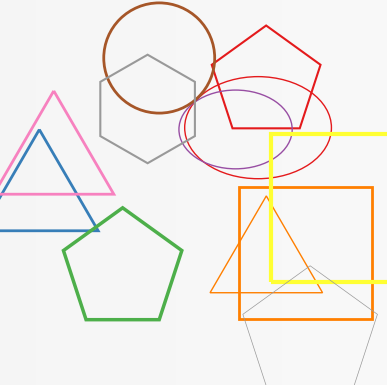[{"shape": "pentagon", "thickness": 1.5, "radius": 0.74, "center": [0.687, 0.786]}, {"shape": "oval", "thickness": 1, "radius": 0.95, "center": [0.666, 0.668]}, {"shape": "triangle", "thickness": 2, "radius": 0.88, "center": [0.102, 0.488]}, {"shape": "pentagon", "thickness": 2.5, "radius": 0.8, "center": [0.316, 0.3]}, {"shape": "oval", "thickness": 1, "radius": 0.73, "center": [0.608, 0.664]}, {"shape": "triangle", "thickness": 1, "radius": 0.84, "center": [0.687, 0.323]}, {"shape": "square", "thickness": 2, "radius": 0.86, "center": [0.788, 0.343]}, {"shape": "square", "thickness": 3, "radius": 0.96, "center": [0.892, 0.46]}, {"shape": "circle", "thickness": 2, "radius": 0.72, "center": [0.411, 0.849]}, {"shape": "triangle", "thickness": 2, "radius": 0.89, "center": [0.139, 0.585]}, {"shape": "pentagon", "thickness": 0.5, "radius": 0.91, "center": [0.8, 0.127]}, {"shape": "hexagon", "thickness": 1.5, "radius": 0.7, "center": [0.381, 0.717]}]